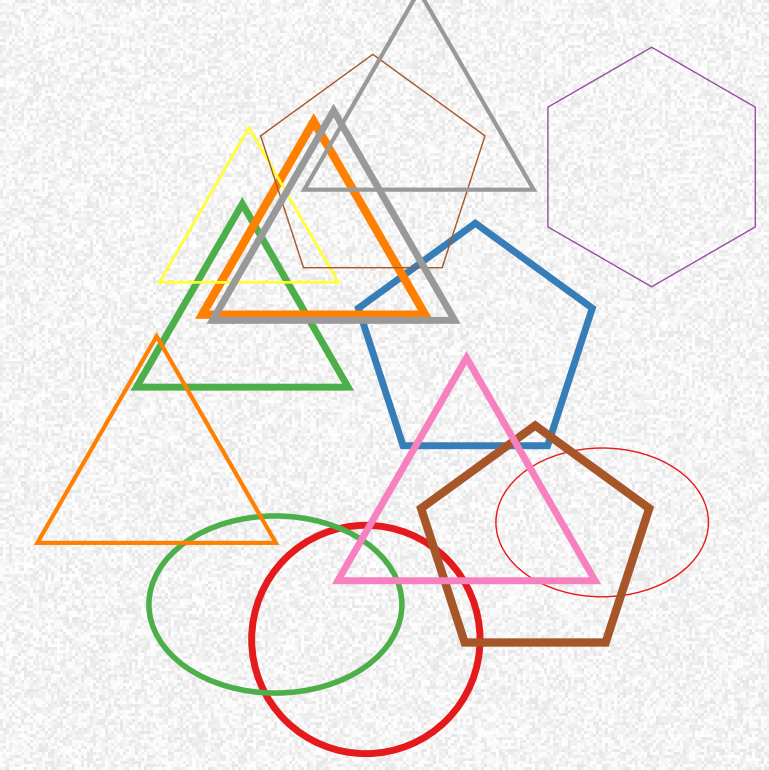[{"shape": "circle", "thickness": 2.5, "radius": 0.74, "center": [0.475, 0.17]}, {"shape": "oval", "thickness": 0.5, "radius": 0.69, "center": [0.782, 0.322]}, {"shape": "pentagon", "thickness": 2.5, "radius": 0.8, "center": [0.617, 0.55]}, {"shape": "triangle", "thickness": 2.5, "radius": 0.79, "center": [0.315, 0.577]}, {"shape": "oval", "thickness": 2, "radius": 0.82, "center": [0.358, 0.215]}, {"shape": "hexagon", "thickness": 0.5, "radius": 0.78, "center": [0.846, 0.783]}, {"shape": "triangle", "thickness": 1.5, "radius": 0.89, "center": [0.203, 0.384]}, {"shape": "triangle", "thickness": 3, "radius": 0.84, "center": [0.407, 0.675]}, {"shape": "triangle", "thickness": 1, "radius": 0.67, "center": [0.323, 0.7]}, {"shape": "pentagon", "thickness": 0.5, "radius": 0.77, "center": [0.484, 0.776]}, {"shape": "pentagon", "thickness": 3, "radius": 0.78, "center": [0.695, 0.292]}, {"shape": "triangle", "thickness": 2.5, "radius": 0.96, "center": [0.606, 0.342]}, {"shape": "triangle", "thickness": 2.5, "radius": 0.91, "center": [0.433, 0.675]}, {"shape": "triangle", "thickness": 1.5, "radius": 0.86, "center": [0.544, 0.84]}]